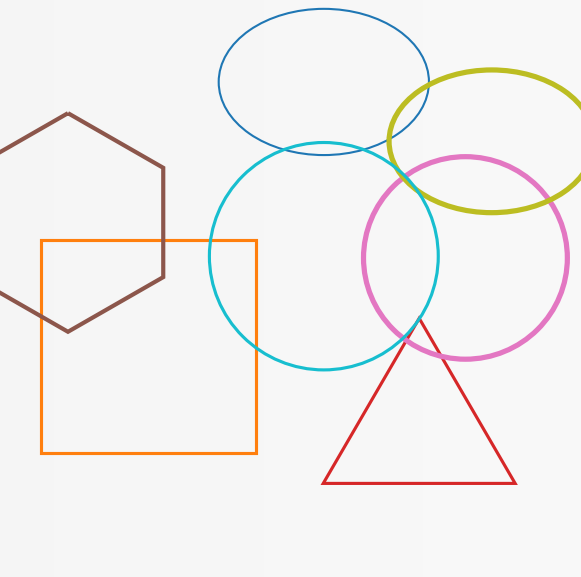[{"shape": "oval", "thickness": 1, "radius": 0.9, "center": [0.557, 0.857]}, {"shape": "square", "thickness": 1.5, "radius": 0.92, "center": [0.255, 0.399]}, {"shape": "triangle", "thickness": 1.5, "radius": 0.95, "center": [0.721, 0.257]}, {"shape": "hexagon", "thickness": 2, "radius": 0.95, "center": [0.117, 0.614]}, {"shape": "circle", "thickness": 2.5, "radius": 0.88, "center": [0.801, 0.552]}, {"shape": "oval", "thickness": 2.5, "radius": 0.88, "center": [0.846, 0.754]}, {"shape": "circle", "thickness": 1.5, "radius": 0.98, "center": [0.557, 0.555]}]